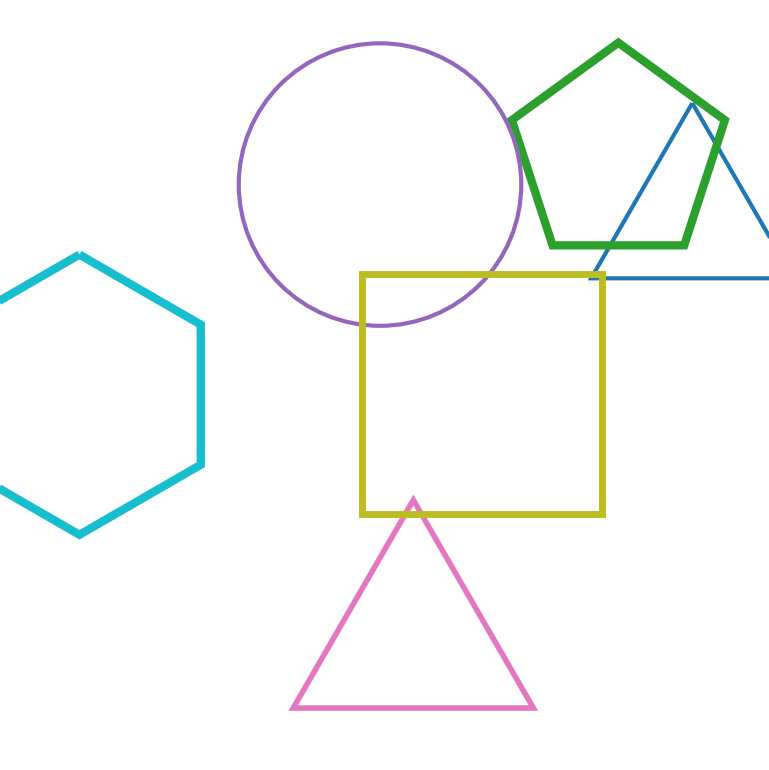[{"shape": "triangle", "thickness": 1.5, "radius": 0.76, "center": [0.899, 0.714]}, {"shape": "pentagon", "thickness": 3, "radius": 0.73, "center": [0.803, 0.799]}, {"shape": "circle", "thickness": 1.5, "radius": 0.92, "center": [0.494, 0.76]}, {"shape": "triangle", "thickness": 2, "radius": 0.9, "center": [0.537, 0.171]}, {"shape": "square", "thickness": 2.5, "radius": 0.78, "center": [0.626, 0.489]}, {"shape": "hexagon", "thickness": 3, "radius": 0.91, "center": [0.103, 0.487]}]